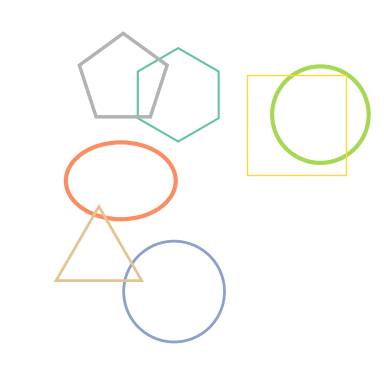[{"shape": "hexagon", "thickness": 1.5, "radius": 0.61, "center": [0.463, 0.754]}, {"shape": "oval", "thickness": 3, "radius": 0.71, "center": [0.314, 0.53]}, {"shape": "circle", "thickness": 2, "radius": 0.65, "center": [0.452, 0.243]}, {"shape": "circle", "thickness": 3, "radius": 0.63, "center": [0.832, 0.702]}, {"shape": "square", "thickness": 1, "radius": 0.64, "center": [0.77, 0.675]}, {"shape": "triangle", "thickness": 2, "radius": 0.64, "center": [0.257, 0.335]}, {"shape": "pentagon", "thickness": 2.5, "radius": 0.6, "center": [0.32, 0.793]}]